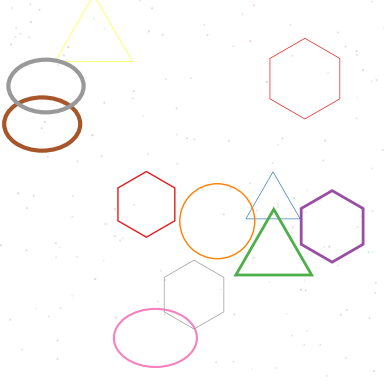[{"shape": "hexagon", "thickness": 1, "radius": 0.43, "center": [0.38, 0.469]}, {"shape": "hexagon", "thickness": 0.5, "radius": 0.52, "center": [0.792, 0.796]}, {"shape": "triangle", "thickness": 0.5, "radius": 0.41, "center": [0.709, 0.472]}, {"shape": "triangle", "thickness": 2, "radius": 0.57, "center": [0.711, 0.343]}, {"shape": "hexagon", "thickness": 2, "radius": 0.46, "center": [0.863, 0.412]}, {"shape": "circle", "thickness": 1, "radius": 0.49, "center": [0.564, 0.425]}, {"shape": "triangle", "thickness": 0.5, "radius": 0.58, "center": [0.243, 0.898]}, {"shape": "oval", "thickness": 3, "radius": 0.49, "center": [0.11, 0.678]}, {"shape": "oval", "thickness": 1.5, "radius": 0.54, "center": [0.404, 0.122]}, {"shape": "hexagon", "thickness": 0.5, "radius": 0.45, "center": [0.504, 0.235]}, {"shape": "oval", "thickness": 3, "radius": 0.49, "center": [0.119, 0.777]}]